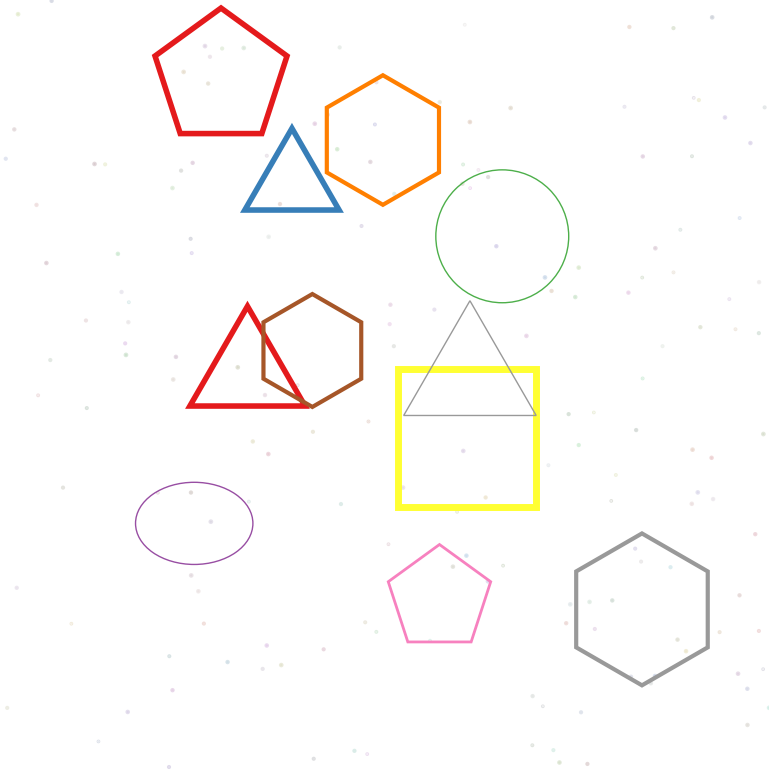[{"shape": "triangle", "thickness": 2, "radius": 0.43, "center": [0.321, 0.516]}, {"shape": "pentagon", "thickness": 2, "radius": 0.45, "center": [0.287, 0.899]}, {"shape": "triangle", "thickness": 2, "radius": 0.35, "center": [0.379, 0.763]}, {"shape": "circle", "thickness": 0.5, "radius": 0.43, "center": [0.652, 0.693]}, {"shape": "oval", "thickness": 0.5, "radius": 0.38, "center": [0.252, 0.32]}, {"shape": "hexagon", "thickness": 1.5, "radius": 0.42, "center": [0.497, 0.818]}, {"shape": "square", "thickness": 2.5, "radius": 0.45, "center": [0.607, 0.431]}, {"shape": "hexagon", "thickness": 1.5, "radius": 0.37, "center": [0.406, 0.545]}, {"shape": "pentagon", "thickness": 1, "radius": 0.35, "center": [0.571, 0.223]}, {"shape": "hexagon", "thickness": 1.5, "radius": 0.49, "center": [0.834, 0.209]}, {"shape": "triangle", "thickness": 0.5, "radius": 0.5, "center": [0.61, 0.51]}]